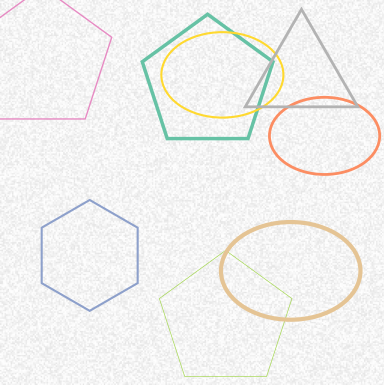[{"shape": "pentagon", "thickness": 2.5, "radius": 0.89, "center": [0.539, 0.784]}, {"shape": "oval", "thickness": 2, "radius": 0.72, "center": [0.843, 0.647]}, {"shape": "hexagon", "thickness": 1.5, "radius": 0.72, "center": [0.233, 0.337]}, {"shape": "pentagon", "thickness": 1, "radius": 0.95, "center": [0.11, 0.844]}, {"shape": "pentagon", "thickness": 0.5, "radius": 0.9, "center": [0.586, 0.169]}, {"shape": "oval", "thickness": 1.5, "radius": 0.79, "center": [0.578, 0.806]}, {"shape": "oval", "thickness": 3, "radius": 0.91, "center": [0.755, 0.296]}, {"shape": "triangle", "thickness": 2, "radius": 0.84, "center": [0.783, 0.807]}]